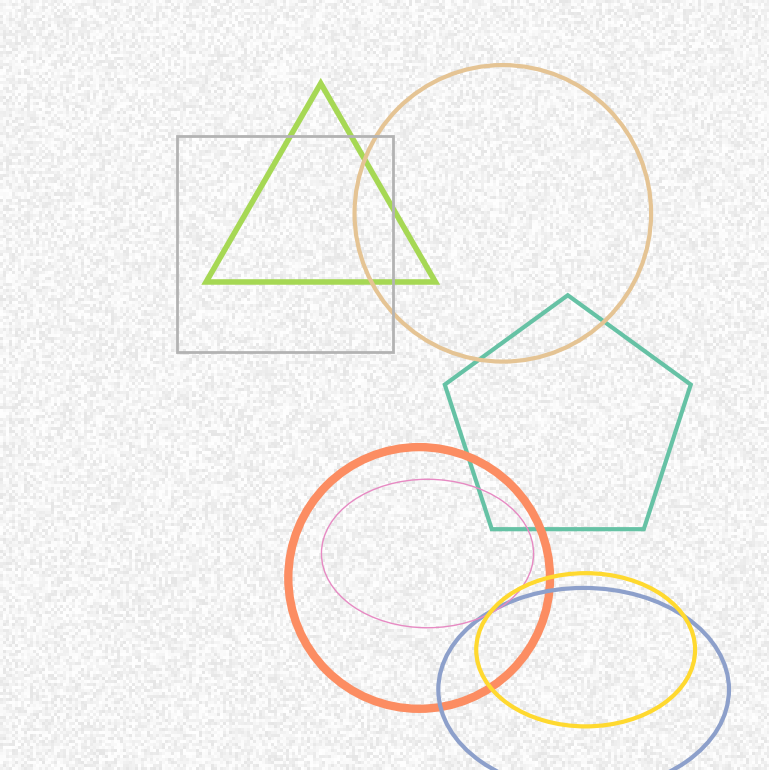[{"shape": "pentagon", "thickness": 1.5, "radius": 0.84, "center": [0.737, 0.449]}, {"shape": "circle", "thickness": 3, "radius": 0.85, "center": [0.544, 0.249]}, {"shape": "oval", "thickness": 1.5, "radius": 0.94, "center": [0.758, 0.104]}, {"shape": "oval", "thickness": 0.5, "radius": 0.69, "center": [0.555, 0.281]}, {"shape": "triangle", "thickness": 2, "radius": 0.86, "center": [0.417, 0.72]}, {"shape": "oval", "thickness": 1.5, "radius": 0.71, "center": [0.761, 0.156]}, {"shape": "circle", "thickness": 1.5, "radius": 0.96, "center": [0.653, 0.723]}, {"shape": "square", "thickness": 1, "radius": 0.7, "center": [0.37, 0.683]}]